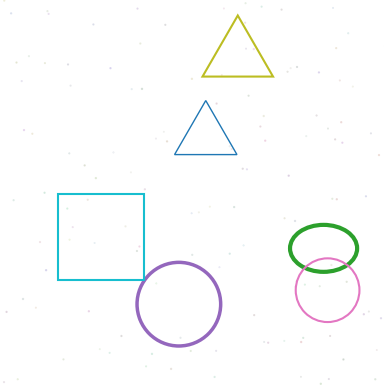[{"shape": "triangle", "thickness": 1, "radius": 0.47, "center": [0.534, 0.645]}, {"shape": "oval", "thickness": 3, "radius": 0.44, "center": [0.84, 0.355]}, {"shape": "circle", "thickness": 2.5, "radius": 0.54, "center": [0.465, 0.21]}, {"shape": "circle", "thickness": 1.5, "radius": 0.41, "center": [0.851, 0.246]}, {"shape": "triangle", "thickness": 1.5, "radius": 0.53, "center": [0.618, 0.854]}, {"shape": "square", "thickness": 1.5, "radius": 0.56, "center": [0.263, 0.384]}]